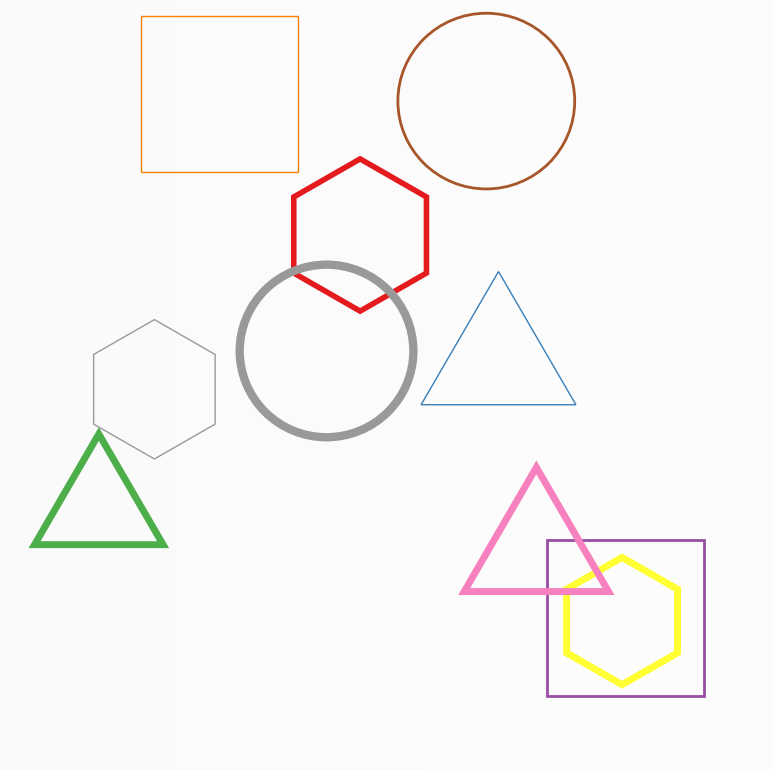[{"shape": "hexagon", "thickness": 2, "radius": 0.49, "center": [0.465, 0.695]}, {"shape": "triangle", "thickness": 0.5, "radius": 0.58, "center": [0.643, 0.532]}, {"shape": "triangle", "thickness": 2.5, "radius": 0.48, "center": [0.128, 0.341]}, {"shape": "square", "thickness": 1, "radius": 0.51, "center": [0.807, 0.198]}, {"shape": "square", "thickness": 0.5, "radius": 0.51, "center": [0.283, 0.877]}, {"shape": "hexagon", "thickness": 2.5, "radius": 0.41, "center": [0.803, 0.193]}, {"shape": "circle", "thickness": 1, "radius": 0.57, "center": [0.627, 0.869]}, {"shape": "triangle", "thickness": 2.5, "radius": 0.54, "center": [0.692, 0.285]}, {"shape": "circle", "thickness": 3, "radius": 0.56, "center": [0.421, 0.544]}, {"shape": "hexagon", "thickness": 0.5, "radius": 0.45, "center": [0.199, 0.494]}]